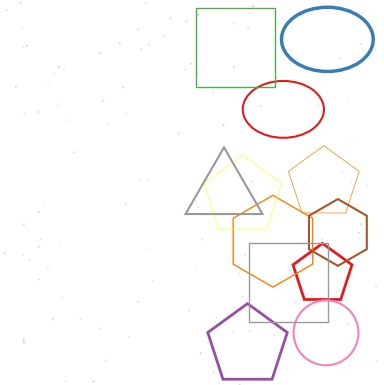[{"shape": "oval", "thickness": 1.5, "radius": 0.53, "center": [0.736, 0.716]}, {"shape": "pentagon", "thickness": 2, "radius": 0.4, "center": [0.838, 0.287]}, {"shape": "oval", "thickness": 2.5, "radius": 0.6, "center": [0.85, 0.898]}, {"shape": "square", "thickness": 1, "radius": 0.51, "center": [0.612, 0.876]}, {"shape": "pentagon", "thickness": 2, "radius": 0.54, "center": [0.643, 0.103]}, {"shape": "pentagon", "thickness": 0.5, "radius": 0.48, "center": [0.841, 0.525]}, {"shape": "hexagon", "thickness": 1, "radius": 0.6, "center": [0.709, 0.373]}, {"shape": "pentagon", "thickness": 0.5, "radius": 0.53, "center": [0.631, 0.491]}, {"shape": "hexagon", "thickness": 1.5, "radius": 0.43, "center": [0.878, 0.396]}, {"shape": "circle", "thickness": 1.5, "radius": 0.42, "center": [0.847, 0.135]}, {"shape": "triangle", "thickness": 1.5, "radius": 0.58, "center": [0.582, 0.502]}, {"shape": "square", "thickness": 1, "radius": 0.51, "center": [0.748, 0.267]}]